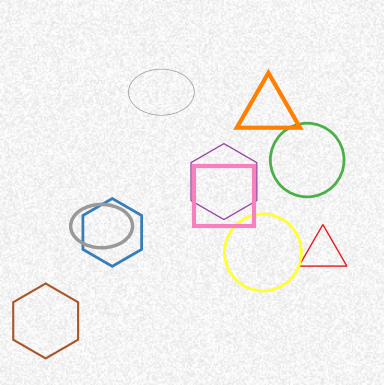[{"shape": "triangle", "thickness": 1, "radius": 0.36, "center": [0.839, 0.345]}, {"shape": "hexagon", "thickness": 2, "radius": 0.44, "center": [0.292, 0.396]}, {"shape": "circle", "thickness": 2, "radius": 0.48, "center": [0.798, 0.584]}, {"shape": "hexagon", "thickness": 1, "radius": 0.49, "center": [0.582, 0.528]}, {"shape": "triangle", "thickness": 3, "radius": 0.47, "center": [0.697, 0.716]}, {"shape": "circle", "thickness": 2, "radius": 0.5, "center": [0.683, 0.344]}, {"shape": "hexagon", "thickness": 1.5, "radius": 0.49, "center": [0.119, 0.166]}, {"shape": "square", "thickness": 3, "radius": 0.39, "center": [0.582, 0.491]}, {"shape": "oval", "thickness": 0.5, "radius": 0.43, "center": [0.419, 0.761]}, {"shape": "oval", "thickness": 2.5, "radius": 0.4, "center": [0.264, 0.413]}]